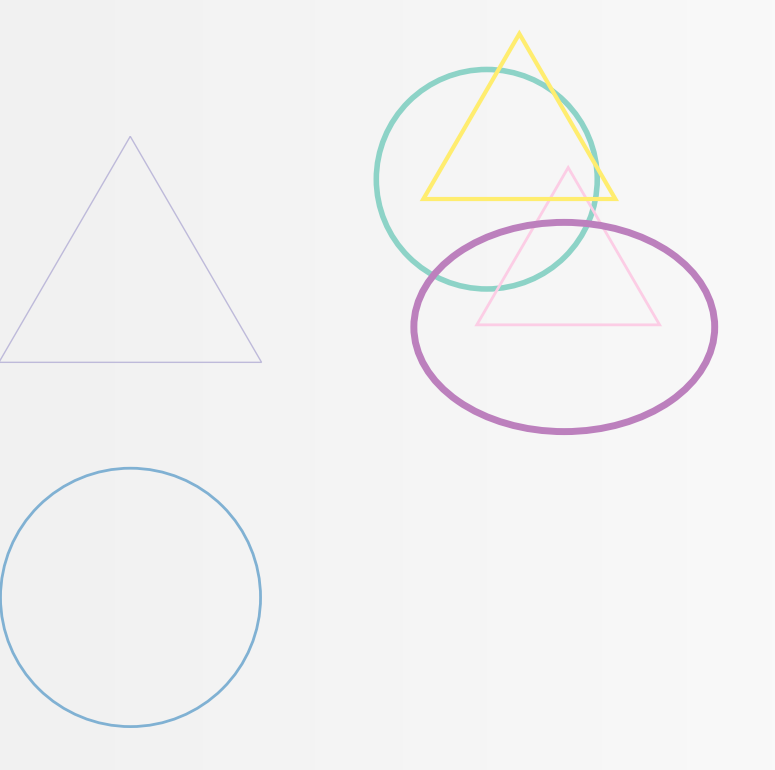[{"shape": "circle", "thickness": 2, "radius": 0.71, "center": [0.628, 0.767]}, {"shape": "triangle", "thickness": 0.5, "radius": 0.98, "center": [0.168, 0.627]}, {"shape": "circle", "thickness": 1, "radius": 0.84, "center": [0.168, 0.224]}, {"shape": "triangle", "thickness": 1, "radius": 0.68, "center": [0.733, 0.646]}, {"shape": "oval", "thickness": 2.5, "radius": 0.97, "center": [0.728, 0.575]}, {"shape": "triangle", "thickness": 1.5, "radius": 0.72, "center": [0.67, 0.813]}]